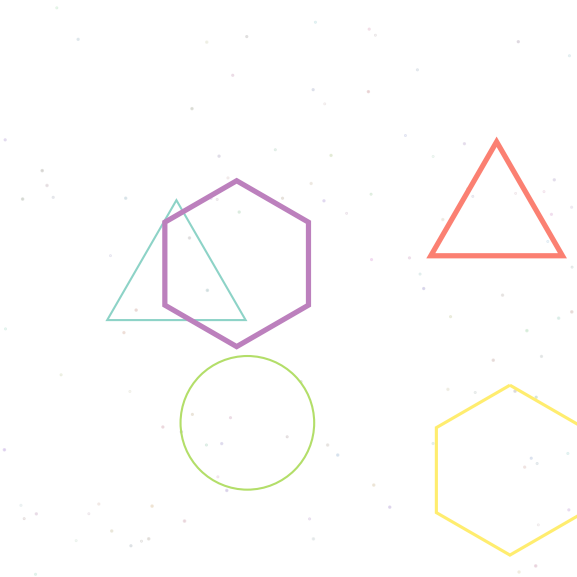[{"shape": "triangle", "thickness": 1, "radius": 0.69, "center": [0.305, 0.514]}, {"shape": "triangle", "thickness": 2.5, "radius": 0.66, "center": [0.86, 0.622]}, {"shape": "circle", "thickness": 1, "radius": 0.58, "center": [0.428, 0.267]}, {"shape": "hexagon", "thickness": 2.5, "radius": 0.72, "center": [0.41, 0.543]}, {"shape": "hexagon", "thickness": 1.5, "radius": 0.74, "center": [0.883, 0.185]}]